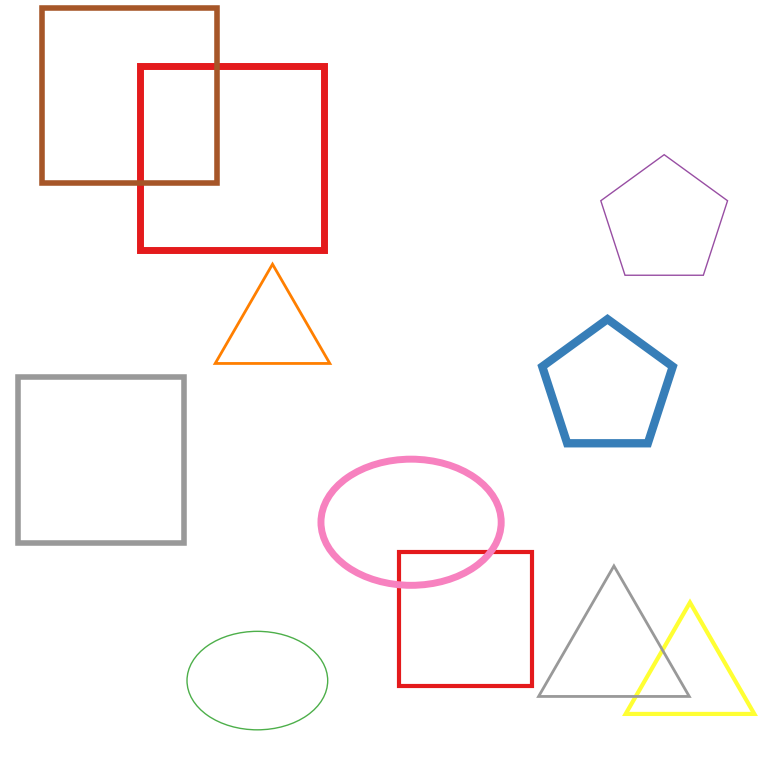[{"shape": "square", "thickness": 1.5, "radius": 0.43, "center": [0.605, 0.196]}, {"shape": "square", "thickness": 2.5, "radius": 0.6, "center": [0.301, 0.795]}, {"shape": "pentagon", "thickness": 3, "radius": 0.45, "center": [0.789, 0.496]}, {"shape": "oval", "thickness": 0.5, "radius": 0.46, "center": [0.334, 0.116]}, {"shape": "pentagon", "thickness": 0.5, "radius": 0.43, "center": [0.863, 0.713]}, {"shape": "triangle", "thickness": 1, "radius": 0.43, "center": [0.354, 0.571]}, {"shape": "triangle", "thickness": 1.5, "radius": 0.48, "center": [0.896, 0.121]}, {"shape": "square", "thickness": 2, "radius": 0.57, "center": [0.168, 0.876]}, {"shape": "oval", "thickness": 2.5, "radius": 0.59, "center": [0.534, 0.322]}, {"shape": "triangle", "thickness": 1, "radius": 0.56, "center": [0.797, 0.152]}, {"shape": "square", "thickness": 2, "radius": 0.54, "center": [0.131, 0.402]}]